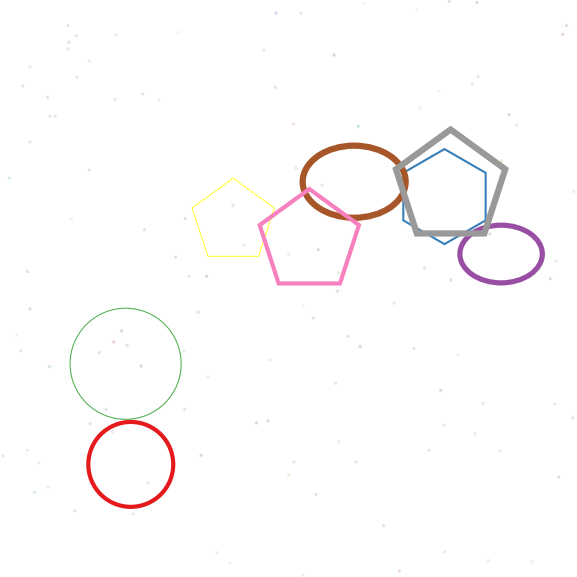[{"shape": "circle", "thickness": 2, "radius": 0.37, "center": [0.226, 0.195]}, {"shape": "hexagon", "thickness": 1, "radius": 0.41, "center": [0.77, 0.659]}, {"shape": "circle", "thickness": 0.5, "radius": 0.48, "center": [0.218, 0.369]}, {"shape": "oval", "thickness": 2.5, "radius": 0.36, "center": [0.868, 0.559]}, {"shape": "pentagon", "thickness": 0.5, "radius": 0.37, "center": [0.404, 0.616]}, {"shape": "oval", "thickness": 3, "radius": 0.45, "center": [0.613, 0.684]}, {"shape": "pentagon", "thickness": 2, "radius": 0.45, "center": [0.536, 0.581]}, {"shape": "pentagon", "thickness": 3, "radius": 0.5, "center": [0.78, 0.675]}]